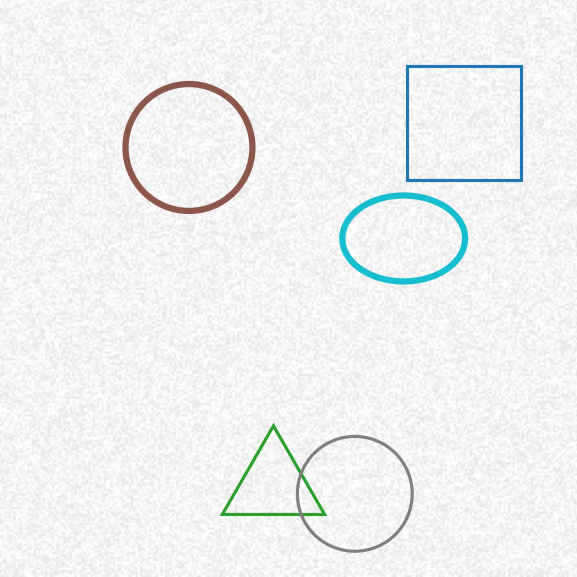[{"shape": "square", "thickness": 1.5, "radius": 0.49, "center": [0.804, 0.787]}, {"shape": "triangle", "thickness": 1.5, "radius": 0.51, "center": [0.474, 0.159]}, {"shape": "circle", "thickness": 3, "radius": 0.55, "center": [0.327, 0.744]}, {"shape": "circle", "thickness": 1.5, "radius": 0.5, "center": [0.614, 0.144]}, {"shape": "oval", "thickness": 3, "radius": 0.53, "center": [0.699, 0.586]}]